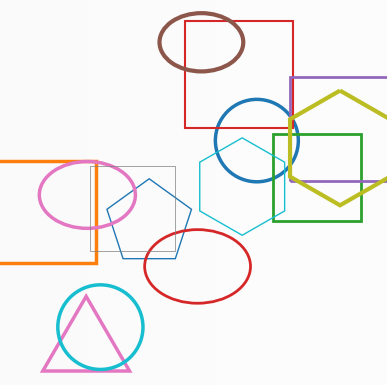[{"shape": "pentagon", "thickness": 1, "radius": 0.57, "center": [0.385, 0.421]}, {"shape": "circle", "thickness": 2.5, "radius": 0.54, "center": [0.663, 0.635]}, {"shape": "square", "thickness": 2.5, "radius": 0.66, "center": [0.117, 0.45]}, {"shape": "square", "thickness": 2, "radius": 0.56, "center": [0.818, 0.539]}, {"shape": "oval", "thickness": 2, "radius": 0.68, "center": [0.51, 0.308]}, {"shape": "square", "thickness": 1.5, "radius": 0.69, "center": [0.617, 0.805]}, {"shape": "square", "thickness": 2, "radius": 0.67, "center": [0.882, 0.665]}, {"shape": "oval", "thickness": 3, "radius": 0.54, "center": [0.52, 0.89]}, {"shape": "oval", "thickness": 2.5, "radius": 0.62, "center": [0.225, 0.494]}, {"shape": "triangle", "thickness": 2.5, "radius": 0.65, "center": [0.222, 0.101]}, {"shape": "square", "thickness": 0.5, "radius": 0.55, "center": [0.342, 0.459]}, {"shape": "hexagon", "thickness": 3, "radius": 0.75, "center": [0.878, 0.616]}, {"shape": "hexagon", "thickness": 1, "radius": 0.63, "center": [0.625, 0.515]}, {"shape": "circle", "thickness": 2.5, "radius": 0.55, "center": [0.259, 0.15]}]